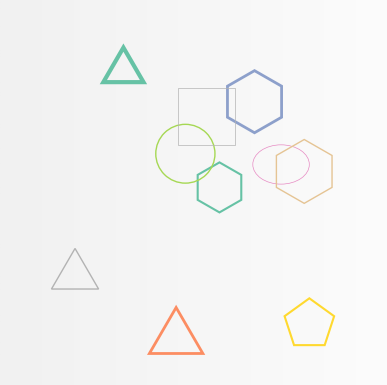[{"shape": "triangle", "thickness": 3, "radius": 0.3, "center": [0.319, 0.817]}, {"shape": "hexagon", "thickness": 1.5, "radius": 0.32, "center": [0.566, 0.513]}, {"shape": "triangle", "thickness": 2, "radius": 0.4, "center": [0.455, 0.122]}, {"shape": "hexagon", "thickness": 2, "radius": 0.4, "center": [0.657, 0.736]}, {"shape": "oval", "thickness": 0.5, "radius": 0.36, "center": [0.725, 0.573]}, {"shape": "circle", "thickness": 1, "radius": 0.38, "center": [0.478, 0.601]}, {"shape": "pentagon", "thickness": 1.5, "radius": 0.34, "center": [0.798, 0.158]}, {"shape": "hexagon", "thickness": 1, "radius": 0.41, "center": [0.785, 0.555]}, {"shape": "square", "thickness": 0.5, "radius": 0.37, "center": [0.532, 0.697]}, {"shape": "triangle", "thickness": 1, "radius": 0.35, "center": [0.194, 0.284]}]